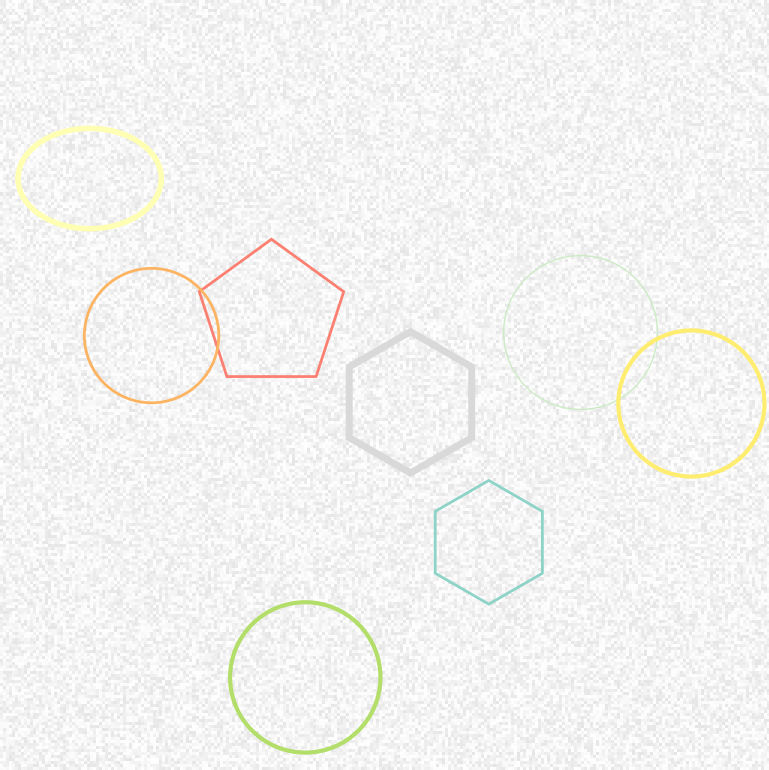[{"shape": "hexagon", "thickness": 1, "radius": 0.4, "center": [0.635, 0.296]}, {"shape": "oval", "thickness": 2, "radius": 0.47, "center": [0.116, 0.768]}, {"shape": "pentagon", "thickness": 1, "radius": 0.49, "center": [0.353, 0.591]}, {"shape": "circle", "thickness": 1, "radius": 0.44, "center": [0.197, 0.564]}, {"shape": "circle", "thickness": 1.5, "radius": 0.49, "center": [0.396, 0.12]}, {"shape": "hexagon", "thickness": 2.5, "radius": 0.46, "center": [0.533, 0.478]}, {"shape": "circle", "thickness": 0.5, "radius": 0.5, "center": [0.754, 0.568]}, {"shape": "circle", "thickness": 1.5, "radius": 0.47, "center": [0.898, 0.476]}]